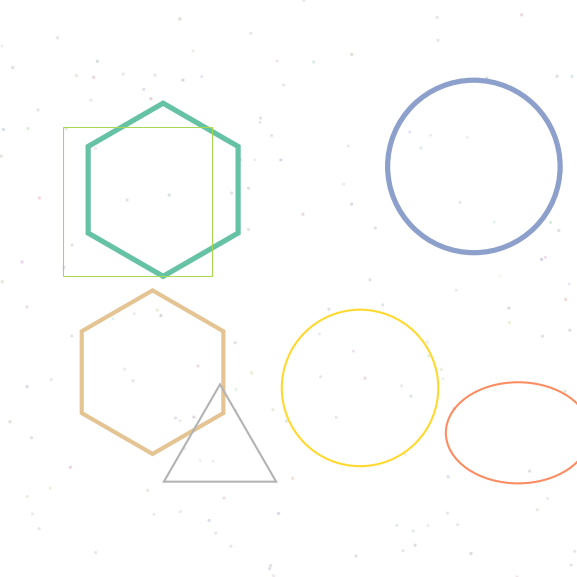[{"shape": "hexagon", "thickness": 2.5, "radius": 0.75, "center": [0.282, 0.671]}, {"shape": "oval", "thickness": 1, "radius": 0.63, "center": [0.897, 0.25]}, {"shape": "circle", "thickness": 2.5, "radius": 0.75, "center": [0.821, 0.711]}, {"shape": "square", "thickness": 0.5, "radius": 0.65, "center": [0.238, 0.65]}, {"shape": "circle", "thickness": 1, "radius": 0.68, "center": [0.623, 0.327]}, {"shape": "hexagon", "thickness": 2, "radius": 0.71, "center": [0.264, 0.355]}, {"shape": "triangle", "thickness": 1, "radius": 0.56, "center": [0.381, 0.221]}]